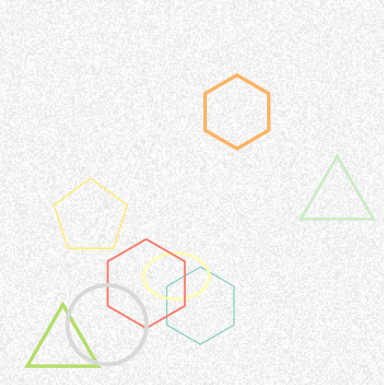[{"shape": "hexagon", "thickness": 1, "radius": 0.5, "center": [0.52, 0.206]}, {"shape": "oval", "thickness": 2, "radius": 0.43, "center": [0.458, 0.282]}, {"shape": "hexagon", "thickness": 1.5, "radius": 0.58, "center": [0.38, 0.263]}, {"shape": "hexagon", "thickness": 2.5, "radius": 0.48, "center": [0.615, 0.709]}, {"shape": "triangle", "thickness": 2.5, "radius": 0.53, "center": [0.163, 0.102]}, {"shape": "circle", "thickness": 3, "radius": 0.51, "center": [0.278, 0.157]}, {"shape": "triangle", "thickness": 2, "radius": 0.54, "center": [0.876, 0.485]}, {"shape": "pentagon", "thickness": 1, "radius": 0.5, "center": [0.236, 0.436]}]